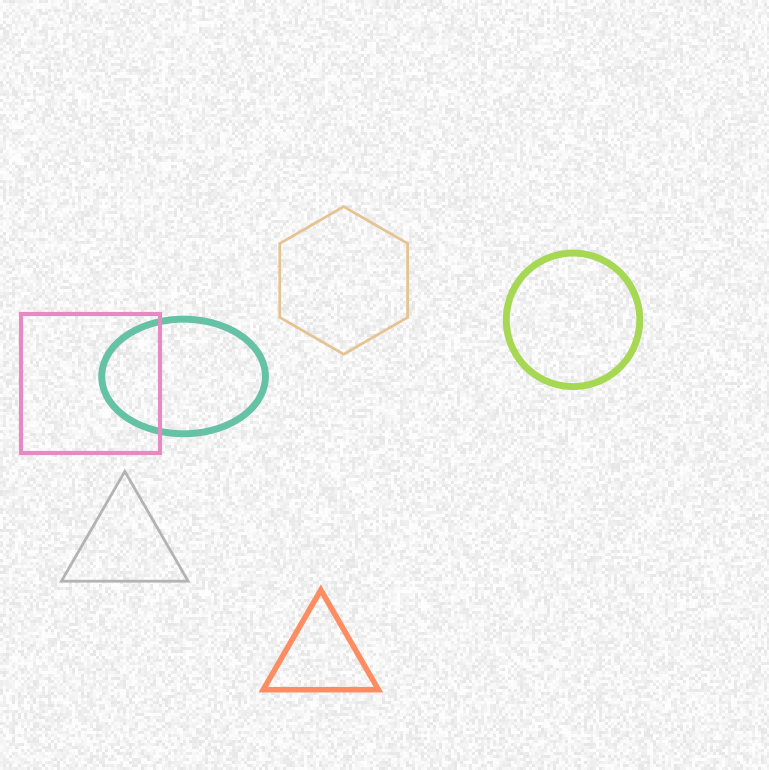[{"shape": "oval", "thickness": 2.5, "radius": 0.53, "center": [0.238, 0.511]}, {"shape": "triangle", "thickness": 2, "radius": 0.43, "center": [0.417, 0.147]}, {"shape": "square", "thickness": 1.5, "radius": 0.45, "center": [0.118, 0.502]}, {"shape": "circle", "thickness": 2.5, "radius": 0.43, "center": [0.744, 0.585]}, {"shape": "hexagon", "thickness": 1, "radius": 0.48, "center": [0.446, 0.636]}, {"shape": "triangle", "thickness": 1, "radius": 0.48, "center": [0.162, 0.293]}]